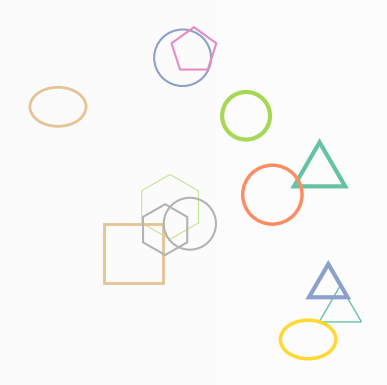[{"shape": "triangle", "thickness": 3, "radius": 0.38, "center": [0.825, 0.554]}, {"shape": "triangle", "thickness": 1, "radius": 0.32, "center": [0.878, 0.195]}, {"shape": "circle", "thickness": 2.5, "radius": 0.38, "center": [0.703, 0.494]}, {"shape": "triangle", "thickness": 3, "radius": 0.29, "center": [0.847, 0.257]}, {"shape": "circle", "thickness": 1.5, "radius": 0.37, "center": [0.471, 0.85]}, {"shape": "pentagon", "thickness": 1.5, "radius": 0.3, "center": [0.5, 0.869]}, {"shape": "circle", "thickness": 3, "radius": 0.31, "center": [0.635, 0.699]}, {"shape": "hexagon", "thickness": 0.5, "radius": 0.42, "center": [0.439, 0.463]}, {"shape": "oval", "thickness": 2.5, "radius": 0.36, "center": [0.795, 0.118]}, {"shape": "square", "thickness": 2, "radius": 0.38, "center": [0.345, 0.341]}, {"shape": "oval", "thickness": 2, "radius": 0.36, "center": [0.15, 0.723]}, {"shape": "circle", "thickness": 1.5, "radius": 0.34, "center": [0.49, 0.419]}, {"shape": "hexagon", "thickness": 1.5, "radius": 0.33, "center": [0.426, 0.404]}]